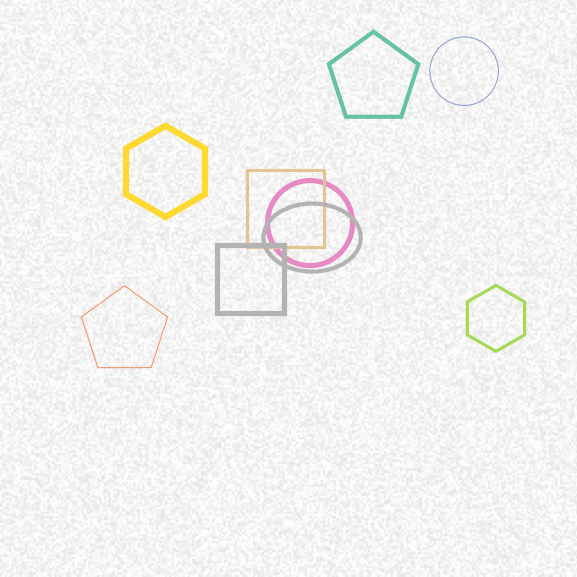[{"shape": "pentagon", "thickness": 2, "radius": 0.41, "center": [0.647, 0.863]}, {"shape": "pentagon", "thickness": 0.5, "radius": 0.39, "center": [0.216, 0.426]}, {"shape": "circle", "thickness": 0.5, "radius": 0.3, "center": [0.804, 0.876]}, {"shape": "circle", "thickness": 2.5, "radius": 0.37, "center": [0.537, 0.613]}, {"shape": "hexagon", "thickness": 1.5, "radius": 0.29, "center": [0.859, 0.448]}, {"shape": "hexagon", "thickness": 3, "radius": 0.4, "center": [0.287, 0.702]}, {"shape": "square", "thickness": 1.5, "radius": 0.33, "center": [0.494, 0.638]}, {"shape": "square", "thickness": 2.5, "radius": 0.29, "center": [0.434, 0.515]}, {"shape": "oval", "thickness": 2, "radius": 0.42, "center": [0.541, 0.588]}]